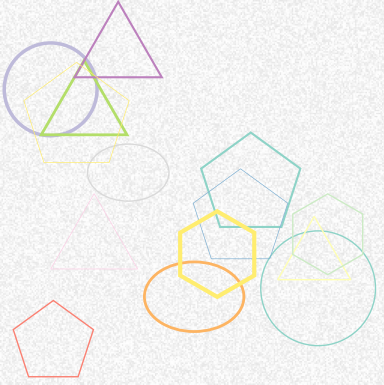[{"shape": "circle", "thickness": 1, "radius": 0.75, "center": [0.826, 0.251]}, {"shape": "pentagon", "thickness": 1.5, "radius": 0.68, "center": [0.651, 0.52]}, {"shape": "triangle", "thickness": 1, "radius": 0.55, "center": [0.816, 0.328]}, {"shape": "circle", "thickness": 2.5, "radius": 0.6, "center": [0.132, 0.768]}, {"shape": "pentagon", "thickness": 1, "radius": 0.55, "center": [0.139, 0.11]}, {"shape": "pentagon", "thickness": 0.5, "radius": 0.65, "center": [0.625, 0.432]}, {"shape": "oval", "thickness": 2, "radius": 0.65, "center": [0.504, 0.229]}, {"shape": "triangle", "thickness": 2, "radius": 0.64, "center": [0.219, 0.714]}, {"shape": "triangle", "thickness": 0.5, "radius": 0.65, "center": [0.245, 0.367]}, {"shape": "oval", "thickness": 1, "radius": 0.53, "center": [0.333, 0.552]}, {"shape": "triangle", "thickness": 1.5, "radius": 0.65, "center": [0.307, 0.865]}, {"shape": "hexagon", "thickness": 1, "radius": 0.52, "center": [0.851, 0.392]}, {"shape": "pentagon", "thickness": 0.5, "radius": 0.72, "center": [0.199, 0.694]}, {"shape": "hexagon", "thickness": 3, "radius": 0.56, "center": [0.564, 0.34]}]